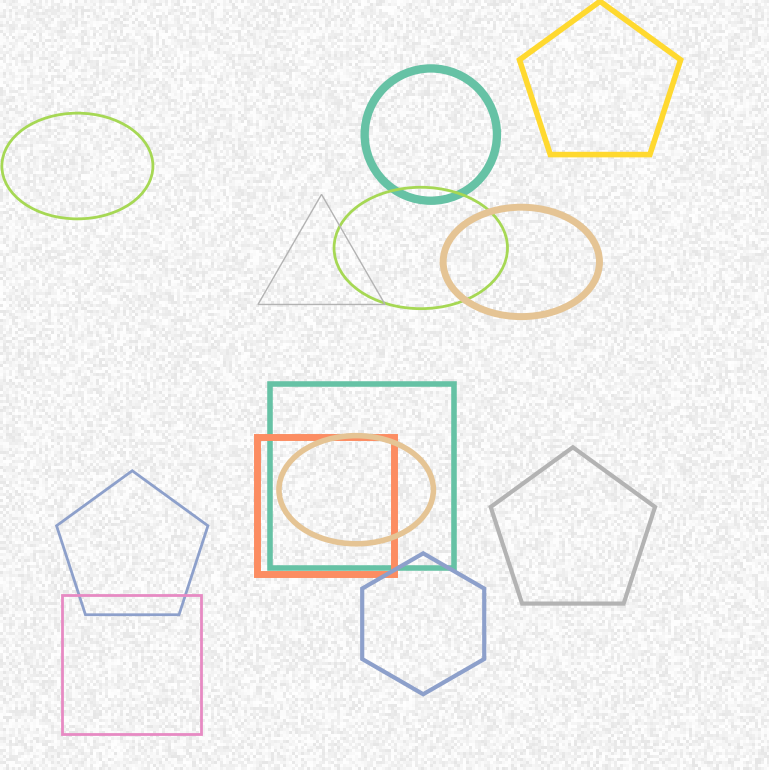[{"shape": "square", "thickness": 2, "radius": 0.6, "center": [0.47, 0.381]}, {"shape": "circle", "thickness": 3, "radius": 0.43, "center": [0.559, 0.825]}, {"shape": "square", "thickness": 2.5, "radius": 0.44, "center": [0.423, 0.344]}, {"shape": "hexagon", "thickness": 1.5, "radius": 0.46, "center": [0.55, 0.19]}, {"shape": "pentagon", "thickness": 1, "radius": 0.52, "center": [0.172, 0.285]}, {"shape": "square", "thickness": 1, "radius": 0.45, "center": [0.171, 0.137]}, {"shape": "oval", "thickness": 1, "radius": 0.56, "center": [0.546, 0.678]}, {"shape": "oval", "thickness": 1, "radius": 0.49, "center": [0.101, 0.784]}, {"shape": "pentagon", "thickness": 2, "radius": 0.55, "center": [0.779, 0.888]}, {"shape": "oval", "thickness": 2.5, "radius": 0.51, "center": [0.677, 0.66]}, {"shape": "oval", "thickness": 2, "radius": 0.5, "center": [0.463, 0.364]}, {"shape": "triangle", "thickness": 0.5, "radius": 0.48, "center": [0.418, 0.652]}, {"shape": "pentagon", "thickness": 1.5, "radius": 0.56, "center": [0.744, 0.307]}]